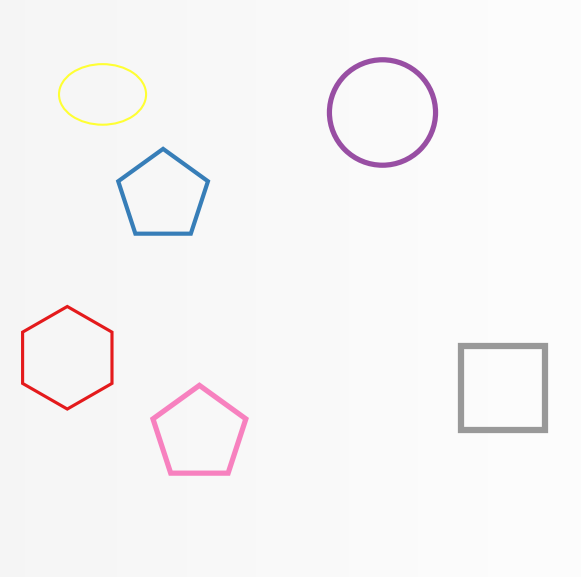[{"shape": "hexagon", "thickness": 1.5, "radius": 0.44, "center": [0.116, 0.38]}, {"shape": "pentagon", "thickness": 2, "radius": 0.41, "center": [0.281, 0.66]}, {"shape": "circle", "thickness": 2.5, "radius": 0.46, "center": [0.658, 0.804]}, {"shape": "oval", "thickness": 1, "radius": 0.37, "center": [0.176, 0.836]}, {"shape": "pentagon", "thickness": 2.5, "radius": 0.42, "center": [0.343, 0.248]}, {"shape": "square", "thickness": 3, "radius": 0.36, "center": [0.866, 0.327]}]